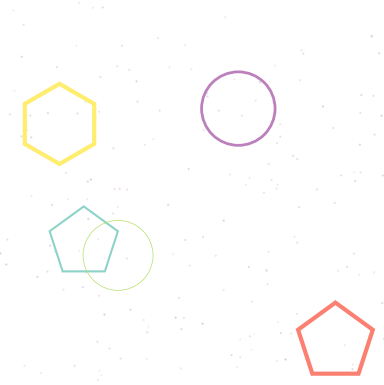[{"shape": "pentagon", "thickness": 1.5, "radius": 0.47, "center": [0.218, 0.371]}, {"shape": "pentagon", "thickness": 3, "radius": 0.51, "center": [0.871, 0.112]}, {"shape": "circle", "thickness": 0.5, "radius": 0.45, "center": [0.307, 0.337]}, {"shape": "circle", "thickness": 2, "radius": 0.48, "center": [0.619, 0.718]}, {"shape": "hexagon", "thickness": 3, "radius": 0.52, "center": [0.155, 0.678]}]